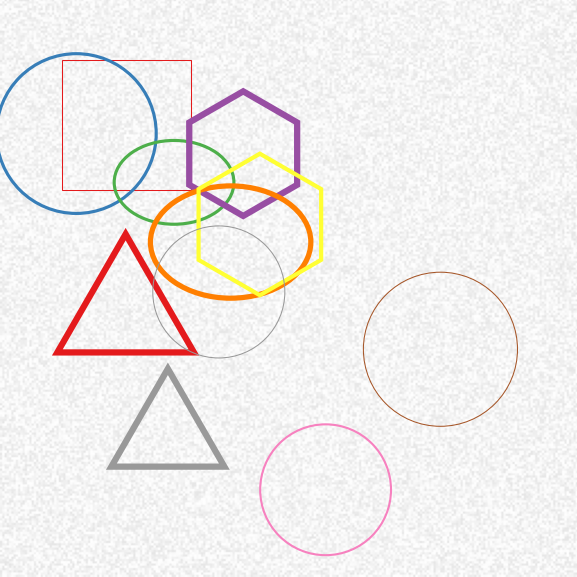[{"shape": "square", "thickness": 0.5, "radius": 0.56, "center": [0.219, 0.783]}, {"shape": "triangle", "thickness": 3, "radius": 0.68, "center": [0.218, 0.457]}, {"shape": "circle", "thickness": 1.5, "radius": 0.69, "center": [0.132, 0.768]}, {"shape": "oval", "thickness": 1.5, "radius": 0.52, "center": [0.301, 0.683]}, {"shape": "hexagon", "thickness": 3, "radius": 0.54, "center": [0.421, 0.733]}, {"shape": "oval", "thickness": 2.5, "radius": 0.69, "center": [0.399, 0.58]}, {"shape": "hexagon", "thickness": 2, "radius": 0.61, "center": [0.45, 0.61]}, {"shape": "circle", "thickness": 0.5, "radius": 0.67, "center": [0.763, 0.394]}, {"shape": "circle", "thickness": 1, "radius": 0.57, "center": [0.564, 0.151]}, {"shape": "circle", "thickness": 0.5, "radius": 0.57, "center": [0.379, 0.494]}, {"shape": "triangle", "thickness": 3, "radius": 0.56, "center": [0.291, 0.248]}]